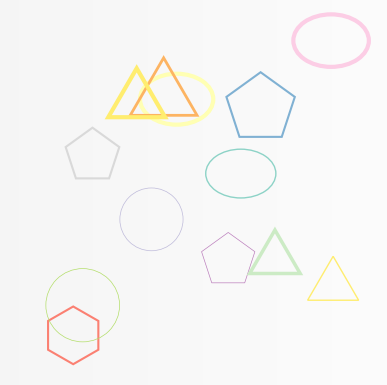[{"shape": "oval", "thickness": 1, "radius": 0.45, "center": [0.621, 0.549]}, {"shape": "oval", "thickness": 3, "radius": 0.47, "center": [0.456, 0.742]}, {"shape": "circle", "thickness": 0.5, "radius": 0.41, "center": [0.391, 0.43]}, {"shape": "hexagon", "thickness": 1.5, "radius": 0.37, "center": [0.189, 0.129]}, {"shape": "pentagon", "thickness": 1.5, "radius": 0.46, "center": [0.673, 0.72]}, {"shape": "triangle", "thickness": 2, "radius": 0.5, "center": [0.422, 0.75]}, {"shape": "circle", "thickness": 0.5, "radius": 0.48, "center": [0.213, 0.207]}, {"shape": "oval", "thickness": 3, "radius": 0.49, "center": [0.854, 0.895]}, {"shape": "pentagon", "thickness": 1.5, "radius": 0.36, "center": [0.239, 0.596]}, {"shape": "pentagon", "thickness": 0.5, "radius": 0.36, "center": [0.589, 0.324]}, {"shape": "triangle", "thickness": 2.5, "radius": 0.38, "center": [0.71, 0.327]}, {"shape": "triangle", "thickness": 3, "radius": 0.42, "center": [0.353, 0.738]}, {"shape": "triangle", "thickness": 1, "radius": 0.38, "center": [0.86, 0.258]}]